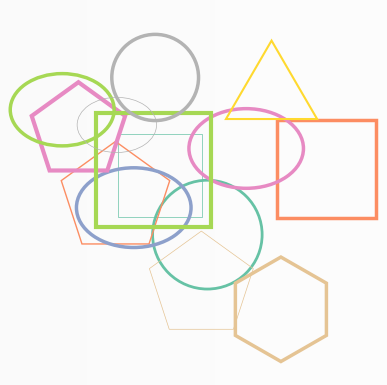[{"shape": "circle", "thickness": 2, "radius": 0.71, "center": [0.535, 0.391]}, {"shape": "square", "thickness": 0.5, "radius": 0.54, "center": [0.413, 0.544]}, {"shape": "pentagon", "thickness": 1, "radius": 0.74, "center": [0.298, 0.485]}, {"shape": "square", "thickness": 2.5, "radius": 0.64, "center": [0.843, 0.561]}, {"shape": "oval", "thickness": 2.5, "radius": 0.74, "center": [0.345, 0.461]}, {"shape": "pentagon", "thickness": 3, "radius": 0.63, "center": [0.202, 0.66]}, {"shape": "oval", "thickness": 2.5, "radius": 0.74, "center": [0.635, 0.614]}, {"shape": "oval", "thickness": 2.5, "radius": 0.67, "center": [0.161, 0.715]}, {"shape": "square", "thickness": 3, "radius": 0.74, "center": [0.395, 0.56]}, {"shape": "triangle", "thickness": 1.5, "radius": 0.68, "center": [0.701, 0.759]}, {"shape": "pentagon", "thickness": 0.5, "radius": 0.7, "center": [0.52, 0.259]}, {"shape": "hexagon", "thickness": 2.5, "radius": 0.68, "center": [0.725, 0.197]}, {"shape": "circle", "thickness": 2.5, "radius": 0.56, "center": [0.4, 0.799]}, {"shape": "oval", "thickness": 0.5, "radius": 0.51, "center": [0.302, 0.676]}]